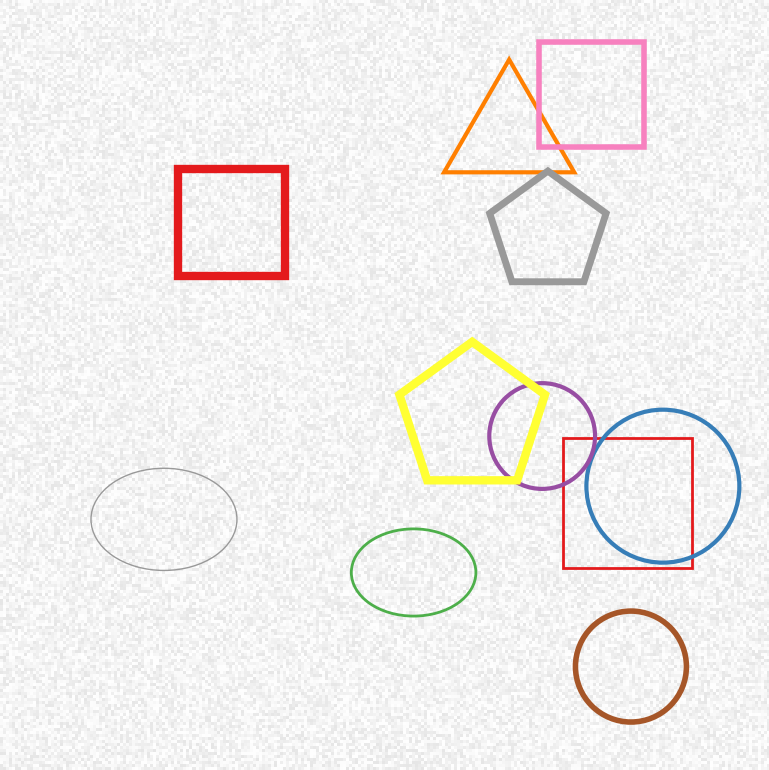[{"shape": "square", "thickness": 1, "radius": 0.42, "center": [0.815, 0.347]}, {"shape": "square", "thickness": 3, "radius": 0.35, "center": [0.3, 0.711]}, {"shape": "circle", "thickness": 1.5, "radius": 0.5, "center": [0.861, 0.369]}, {"shape": "oval", "thickness": 1, "radius": 0.4, "center": [0.537, 0.257]}, {"shape": "circle", "thickness": 1.5, "radius": 0.34, "center": [0.704, 0.434]}, {"shape": "triangle", "thickness": 1.5, "radius": 0.49, "center": [0.661, 0.825]}, {"shape": "pentagon", "thickness": 3, "radius": 0.5, "center": [0.613, 0.457]}, {"shape": "circle", "thickness": 2, "radius": 0.36, "center": [0.819, 0.134]}, {"shape": "square", "thickness": 2, "radius": 0.34, "center": [0.768, 0.877]}, {"shape": "pentagon", "thickness": 2.5, "radius": 0.4, "center": [0.712, 0.698]}, {"shape": "oval", "thickness": 0.5, "radius": 0.47, "center": [0.213, 0.326]}]